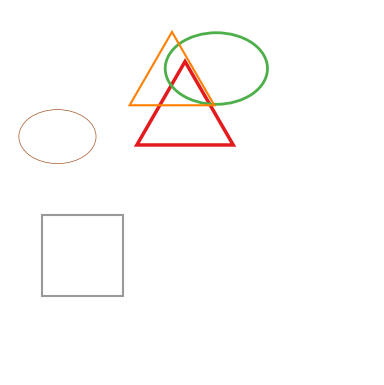[{"shape": "triangle", "thickness": 2.5, "radius": 0.72, "center": [0.481, 0.696]}, {"shape": "oval", "thickness": 2, "radius": 0.66, "center": [0.562, 0.822]}, {"shape": "triangle", "thickness": 1.5, "radius": 0.63, "center": [0.447, 0.79]}, {"shape": "oval", "thickness": 0.5, "radius": 0.5, "center": [0.149, 0.645]}, {"shape": "square", "thickness": 1.5, "radius": 0.52, "center": [0.214, 0.337]}]